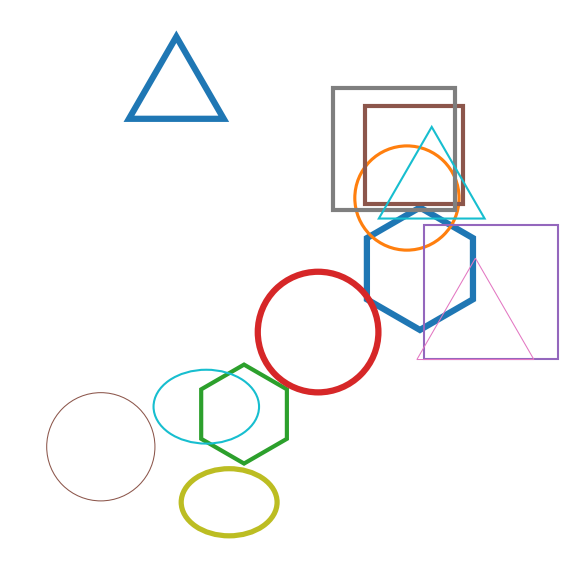[{"shape": "hexagon", "thickness": 3, "radius": 0.53, "center": [0.727, 0.534]}, {"shape": "triangle", "thickness": 3, "radius": 0.47, "center": [0.305, 0.841]}, {"shape": "circle", "thickness": 1.5, "radius": 0.45, "center": [0.705, 0.656]}, {"shape": "hexagon", "thickness": 2, "radius": 0.43, "center": [0.423, 0.282]}, {"shape": "circle", "thickness": 3, "radius": 0.52, "center": [0.551, 0.424]}, {"shape": "square", "thickness": 1, "radius": 0.58, "center": [0.85, 0.494]}, {"shape": "circle", "thickness": 0.5, "radius": 0.47, "center": [0.175, 0.226]}, {"shape": "square", "thickness": 2, "radius": 0.43, "center": [0.717, 0.73]}, {"shape": "triangle", "thickness": 0.5, "radius": 0.58, "center": [0.823, 0.435]}, {"shape": "square", "thickness": 2, "radius": 0.53, "center": [0.683, 0.741]}, {"shape": "oval", "thickness": 2.5, "radius": 0.42, "center": [0.397, 0.129]}, {"shape": "oval", "thickness": 1, "radius": 0.46, "center": [0.357, 0.295]}, {"shape": "triangle", "thickness": 1, "radius": 0.53, "center": [0.748, 0.674]}]